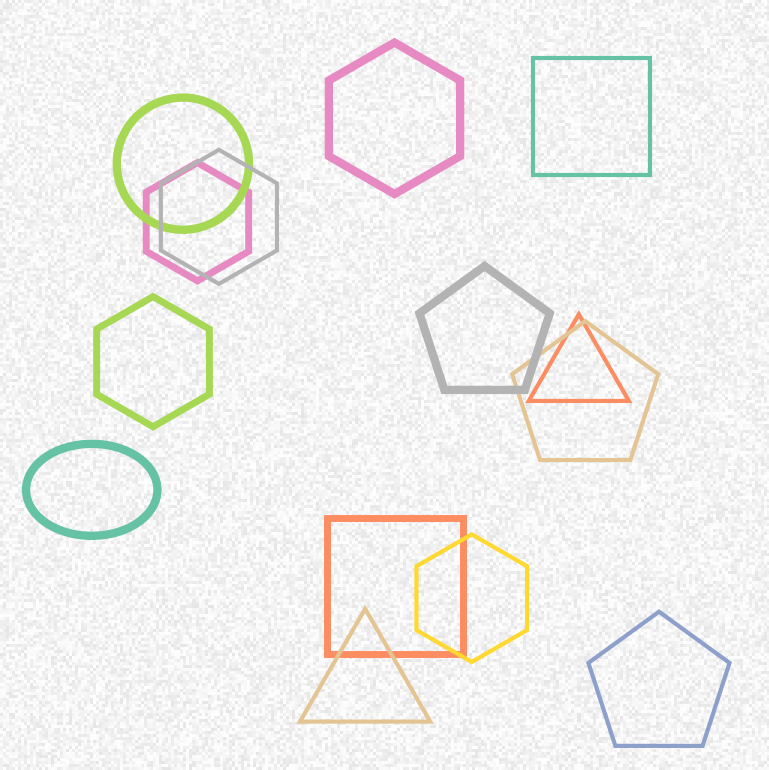[{"shape": "oval", "thickness": 3, "radius": 0.43, "center": [0.119, 0.364]}, {"shape": "square", "thickness": 1.5, "radius": 0.38, "center": [0.768, 0.848]}, {"shape": "square", "thickness": 2.5, "radius": 0.44, "center": [0.513, 0.239]}, {"shape": "triangle", "thickness": 1.5, "radius": 0.38, "center": [0.752, 0.517]}, {"shape": "pentagon", "thickness": 1.5, "radius": 0.48, "center": [0.856, 0.109]}, {"shape": "hexagon", "thickness": 3, "radius": 0.49, "center": [0.512, 0.846]}, {"shape": "hexagon", "thickness": 2.5, "radius": 0.38, "center": [0.256, 0.712]}, {"shape": "hexagon", "thickness": 2.5, "radius": 0.42, "center": [0.199, 0.53]}, {"shape": "circle", "thickness": 3, "radius": 0.43, "center": [0.238, 0.787]}, {"shape": "hexagon", "thickness": 1.5, "radius": 0.41, "center": [0.613, 0.223]}, {"shape": "triangle", "thickness": 1.5, "radius": 0.49, "center": [0.474, 0.112]}, {"shape": "pentagon", "thickness": 1.5, "radius": 0.5, "center": [0.76, 0.483]}, {"shape": "hexagon", "thickness": 1.5, "radius": 0.44, "center": [0.284, 0.718]}, {"shape": "pentagon", "thickness": 3, "radius": 0.44, "center": [0.629, 0.566]}]